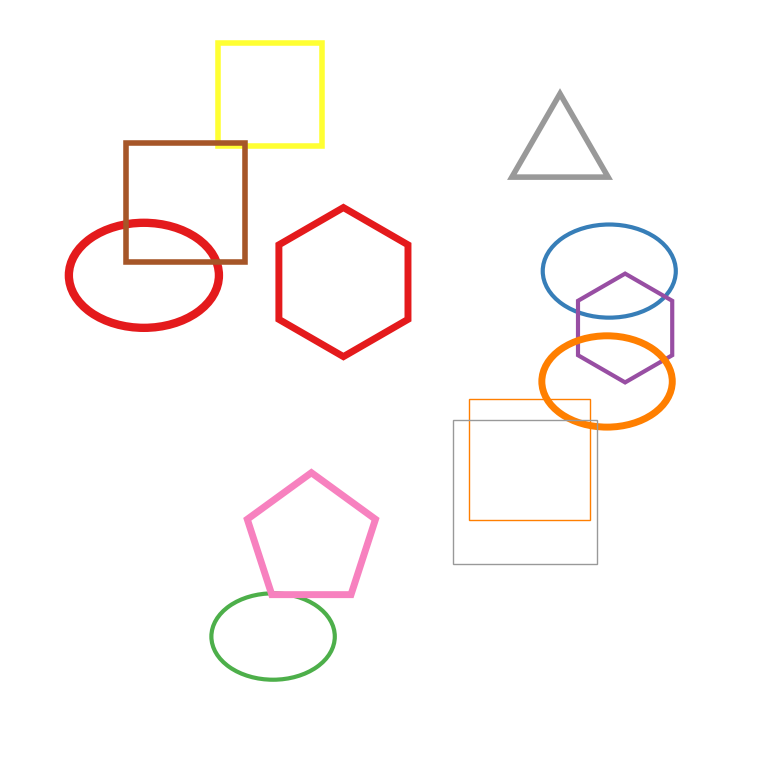[{"shape": "oval", "thickness": 3, "radius": 0.49, "center": [0.187, 0.642]}, {"shape": "hexagon", "thickness": 2.5, "radius": 0.48, "center": [0.446, 0.634]}, {"shape": "oval", "thickness": 1.5, "radius": 0.43, "center": [0.791, 0.648]}, {"shape": "oval", "thickness": 1.5, "radius": 0.4, "center": [0.355, 0.173]}, {"shape": "hexagon", "thickness": 1.5, "radius": 0.35, "center": [0.812, 0.574]}, {"shape": "oval", "thickness": 2.5, "radius": 0.42, "center": [0.788, 0.505]}, {"shape": "square", "thickness": 0.5, "radius": 0.39, "center": [0.687, 0.403]}, {"shape": "square", "thickness": 2, "radius": 0.34, "center": [0.351, 0.877]}, {"shape": "square", "thickness": 2, "radius": 0.39, "center": [0.241, 0.737]}, {"shape": "pentagon", "thickness": 2.5, "radius": 0.44, "center": [0.404, 0.299]}, {"shape": "triangle", "thickness": 2, "radius": 0.36, "center": [0.727, 0.806]}, {"shape": "square", "thickness": 0.5, "radius": 0.47, "center": [0.681, 0.362]}]